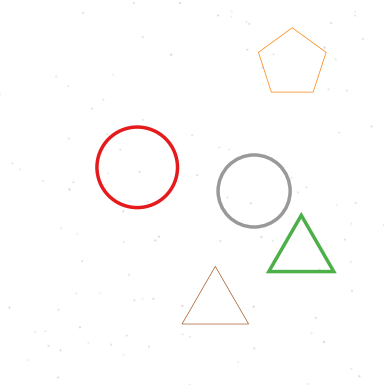[{"shape": "circle", "thickness": 2.5, "radius": 0.52, "center": [0.356, 0.565]}, {"shape": "triangle", "thickness": 2.5, "radius": 0.49, "center": [0.783, 0.343]}, {"shape": "pentagon", "thickness": 0.5, "radius": 0.46, "center": [0.759, 0.836]}, {"shape": "triangle", "thickness": 0.5, "radius": 0.5, "center": [0.559, 0.208]}, {"shape": "circle", "thickness": 2.5, "radius": 0.47, "center": [0.66, 0.504]}]